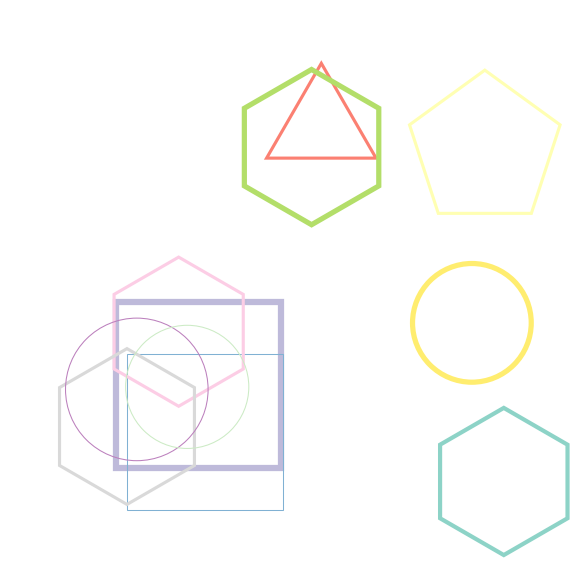[{"shape": "hexagon", "thickness": 2, "radius": 0.64, "center": [0.872, 0.165]}, {"shape": "pentagon", "thickness": 1.5, "radius": 0.69, "center": [0.84, 0.741]}, {"shape": "square", "thickness": 3, "radius": 0.72, "center": [0.343, 0.332]}, {"shape": "triangle", "thickness": 1.5, "radius": 0.55, "center": [0.556, 0.78]}, {"shape": "square", "thickness": 0.5, "radius": 0.67, "center": [0.356, 0.252]}, {"shape": "hexagon", "thickness": 2.5, "radius": 0.67, "center": [0.54, 0.744]}, {"shape": "hexagon", "thickness": 1.5, "radius": 0.65, "center": [0.309, 0.425]}, {"shape": "hexagon", "thickness": 1.5, "radius": 0.67, "center": [0.22, 0.261]}, {"shape": "circle", "thickness": 0.5, "radius": 0.62, "center": [0.237, 0.325]}, {"shape": "circle", "thickness": 0.5, "radius": 0.53, "center": [0.324, 0.329]}, {"shape": "circle", "thickness": 2.5, "radius": 0.51, "center": [0.817, 0.44]}]